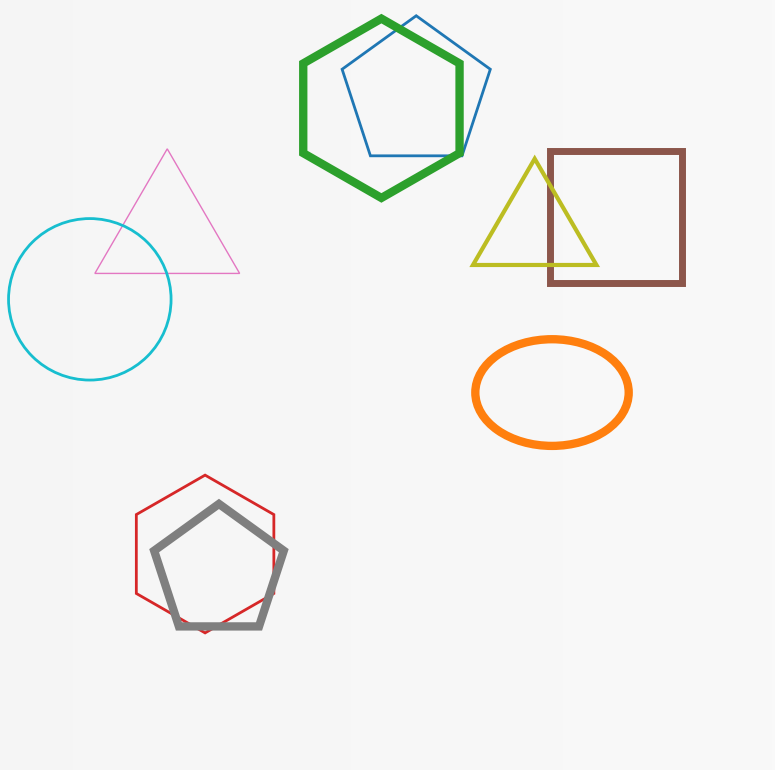[{"shape": "pentagon", "thickness": 1, "radius": 0.5, "center": [0.537, 0.879]}, {"shape": "oval", "thickness": 3, "radius": 0.49, "center": [0.712, 0.49]}, {"shape": "hexagon", "thickness": 3, "radius": 0.58, "center": [0.492, 0.859]}, {"shape": "hexagon", "thickness": 1, "radius": 0.51, "center": [0.265, 0.28]}, {"shape": "square", "thickness": 2.5, "radius": 0.43, "center": [0.795, 0.718]}, {"shape": "triangle", "thickness": 0.5, "radius": 0.54, "center": [0.216, 0.699]}, {"shape": "pentagon", "thickness": 3, "radius": 0.44, "center": [0.283, 0.258]}, {"shape": "triangle", "thickness": 1.5, "radius": 0.46, "center": [0.69, 0.702]}, {"shape": "circle", "thickness": 1, "radius": 0.52, "center": [0.116, 0.611]}]